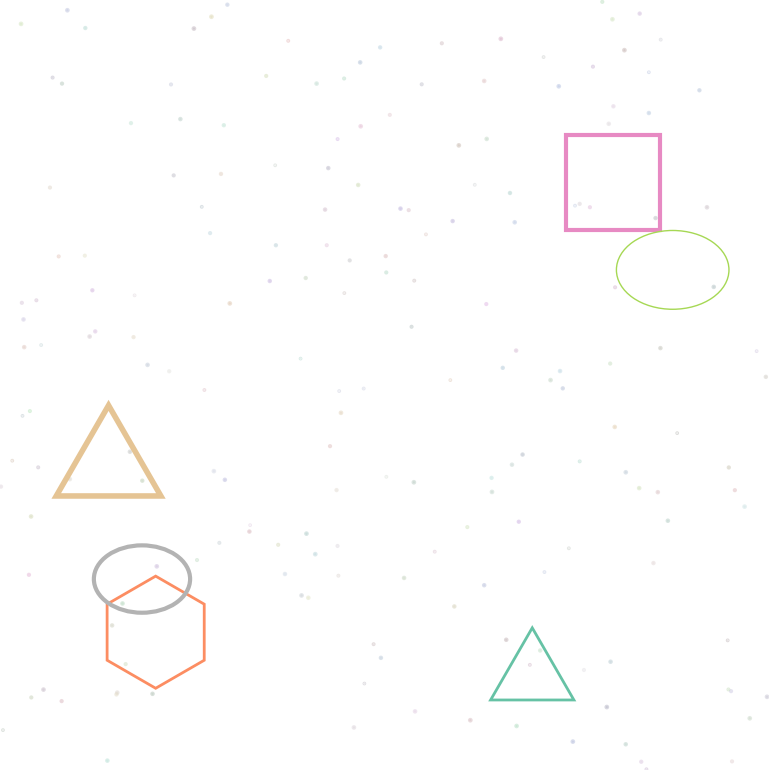[{"shape": "triangle", "thickness": 1, "radius": 0.31, "center": [0.691, 0.122]}, {"shape": "hexagon", "thickness": 1, "radius": 0.36, "center": [0.202, 0.179]}, {"shape": "square", "thickness": 1.5, "radius": 0.31, "center": [0.796, 0.763]}, {"shape": "oval", "thickness": 0.5, "radius": 0.37, "center": [0.874, 0.65]}, {"shape": "triangle", "thickness": 2, "radius": 0.39, "center": [0.141, 0.395]}, {"shape": "oval", "thickness": 1.5, "radius": 0.31, "center": [0.184, 0.248]}]